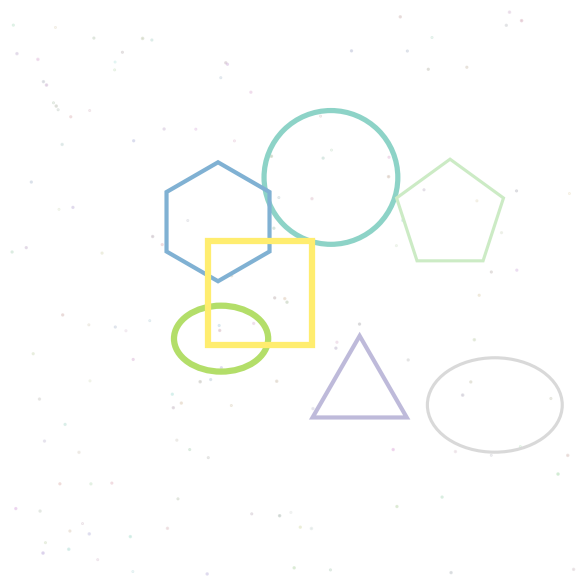[{"shape": "circle", "thickness": 2.5, "radius": 0.58, "center": [0.573, 0.692]}, {"shape": "triangle", "thickness": 2, "radius": 0.47, "center": [0.623, 0.323]}, {"shape": "hexagon", "thickness": 2, "radius": 0.51, "center": [0.378, 0.615]}, {"shape": "oval", "thickness": 3, "radius": 0.41, "center": [0.383, 0.413]}, {"shape": "oval", "thickness": 1.5, "radius": 0.58, "center": [0.857, 0.298]}, {"shape": "pentagon", "thickness": 1.5, "radius": 0.49, "center": [0.779, 0.626]}, {"shape": "square", "thickness": 3, "radius": 0.45, "center": [0.45, 0.491]}]